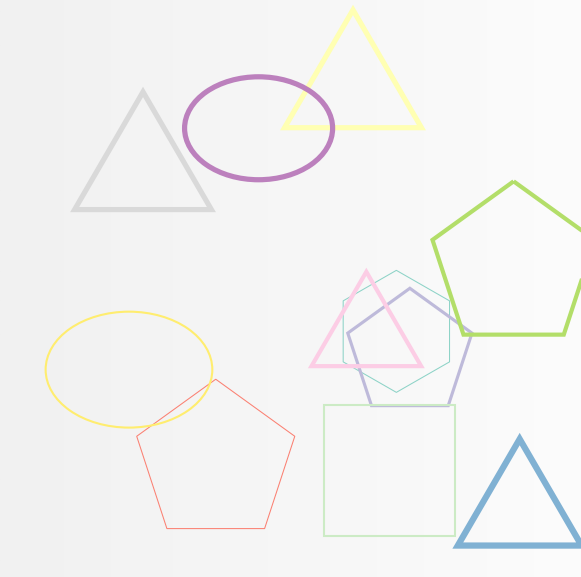[{"shape": "hexagon", "thickness": 0.5, "radius": 0.53, "center": [0.682, 0.425]}, {"shape": "triangle", "thickness": 2.5, "radius": 0.68, "center": [0.607, 0.846]}, {"shape": "pentagon", "thickness": 1.5, "radius": 0.56, "center": [0.705, 0.388]}, {"shape": "pentagon", "thickness": 0.5, "radius": 0.71, "center": [0.371, 0.199]}, {"shape": "triangle", "thickness": 3, "radius": 0.61, "center": [0.894, 0.116]}, {"shape": "pentagon", "thickness": 2, "radius": 0.73, "center": [0.884, 0.538]}, {"shape": "triangle", "thickness": 2, "radius": 0.54, "center": [0.63, 0.42]}, {"shape": "triangle", "thickness": 2.5, "radius": 0.68, "center": [0.246, 0.704]}, {"shape": "oval", "thickness": 2.5, "radius": 0.64, "center": [0.445, 0.777]}, {"shape": "square", "thickness": 1, "radius": 0.56, "center": [0.67, 0.184]}, {"shape": "oval", "thickness": 1, "radius": 0.72, "center": [0.222, 0.359]}]